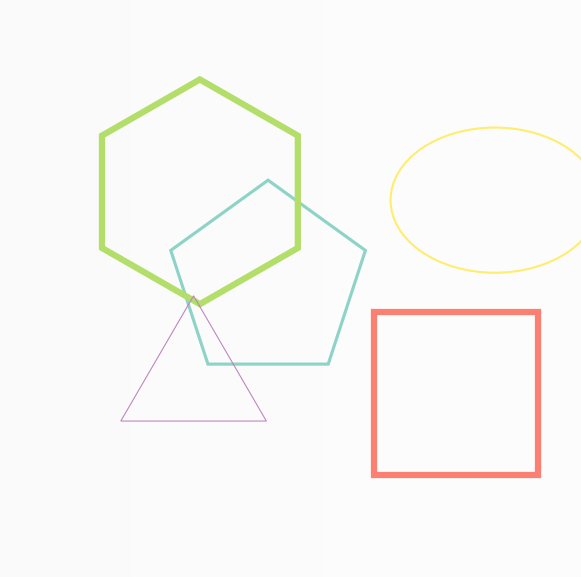[{"shape": "pentagon", "thickness": 1.5, "radius": 0.88, "center": [0.461, 0.511]}, {"shape": "square", "thickness": 3, "radius": 0.7, "center": [0.784, 0.318]}, {"shape": "hexagon", "thickness": 3, "radius": 0.97, "center": [0.344, 0.667]}, {"shape": "triangle", "thickness": 0.5, "radius": 0.72, "center": [0.333, 0.342]}, {"shape": "oval", "thickness": 1, "radius": 0.9, "center": [0.852, 0.653]}]